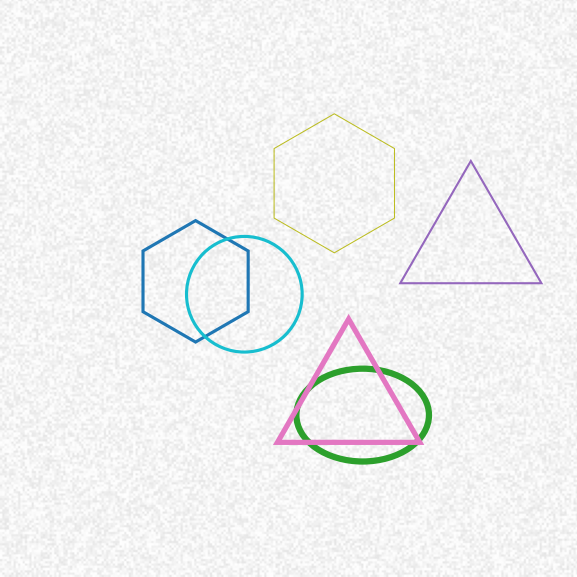[{"shape": "hexagon", "thickness": 1.5, "radius": 0.53, "center": [0.339, 0.512]}, {"shape": "oval", "thickness": 3, "radius": 0.57, "center": [0.628, 0.28]}, {"shape": "triangle", "thickness": 1, "radius": 0.71, "center": [0.815, 0.579]}, {"shape": "triangle", "thickness": 2.5, "radius": 0.71, "center": [0.604, 0.304]}, {"shape": "hexagon", "thickness": 0.5, "radius": 0.6, "center": [0.579, 0.682]}, {"shape": "circle", "thickness": 1.5, "radius": 0.5, "center": [0.423, 0.49]}]